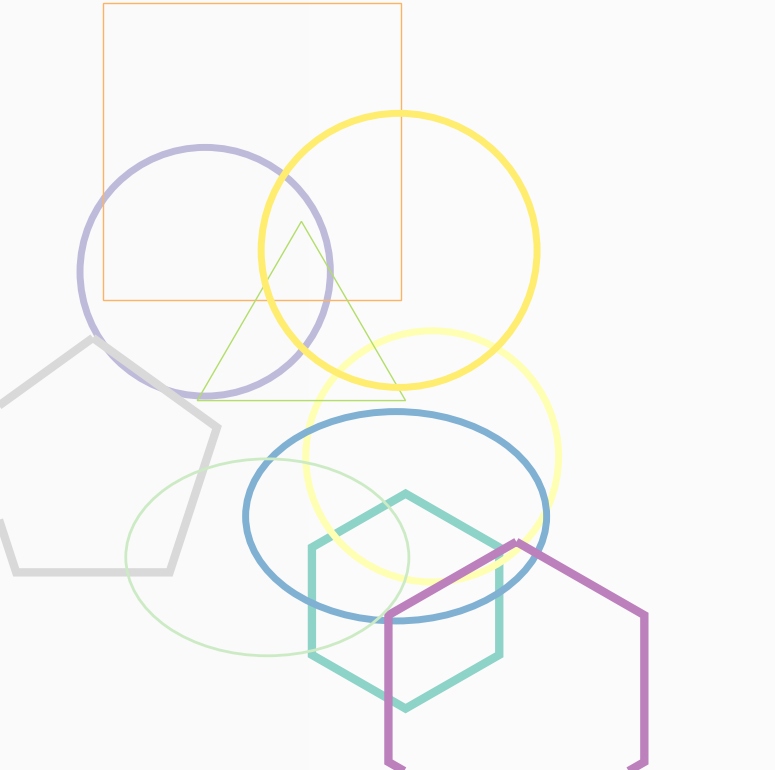[{"shape": "hexagon", "thickness": 3, "radius": 0.7, "center": [0.523, 0.219]}, {"shape": "circle", "thickness": 2.5, "radius": 0.82, "center": [0.558, 0.407]}, {"shape": "circle", "thickness": 2.5, "radius": 0.81, "center": [0.265, 0.647]}, {"shape": "oval", "thickness": 2.5, "radius": 0.97, "center": [0.511, 0.33]}, {"shape": "square", "thickness": 0.5, "radius": 0.96, "center": [0.325, 0.803]}, {"shape": "triangle", "thickness": 0.5, "radius": 0.78, "center": [0.389, 0.557]}, {"shape": "pentagon", "thickness": 3, "radius": 0.84, "center": [0.12, 0.393]}, {"shape": "hexagon", "thickness": 3, "radius": 0.95, "center": [0.666, 0.106]}, {"shape": "oval", "thickness": 1, "radius": 0.91, "center": [0.345, 0.276]}, {"shape": "circle", "thickness": 2.5, "radius": 0.89, "center": [0.515, 0.675]}]